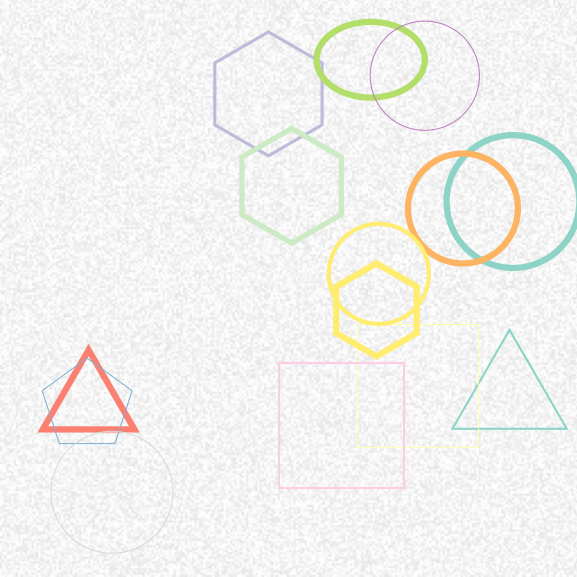[{"shape": "circle", "thickness": 3, "radius": 0.57, "center": [0.888, 0.65]}, {"shape": "triangle", "thickness": 1, "radius": 0.57, "center": [0.882, 0.314]}, {"shape": "square", "thickness": 0.5, "radius": 0.53, "center": [0.722, 0.332]}, {"shape": "hexagon", "thickness": 1.5, "radius": 0.54, "center": [0.465, 0.837]}, {"shape": "triangle", "thickness": 3, "radius": 0.46, "center": [0.153, 0.301]}, {"shape": "pentagon", "thickness": 0.5, "radius": 0.41, "center": [0.151, 0.297]}, {"shape": "circle", "thickness": 3, "radius": 0.48, "center": [0.802, 0.638]}, {"shape": "oval", "thickness": 3, "radius": 0.47, "center": [0.642, 0.896]}, {"shape": "square", "thickness": 1, "radius": 0.54, "center": [0.592, 0.263]}, {"shape": "circle", "thickness": 0.5, "radius": 0.53, "center": [0.194, 0.147]}, {"shape": "circle", "thickness": 0.5, "radius": 0.47, "center": [0.736, 0.868]}, {"shape": "hexagon", "thickness": 2.5, "radius": 0.5, "center": [0.505, 0.677]}, {"shape": "hexagon", "thickness": 3, "radius": 0.4, "center": [0.652, 0.463]}, {"shape": "circle", "thickness": 2, "radius": 0.43, "center": [0.656, 0.525]}]